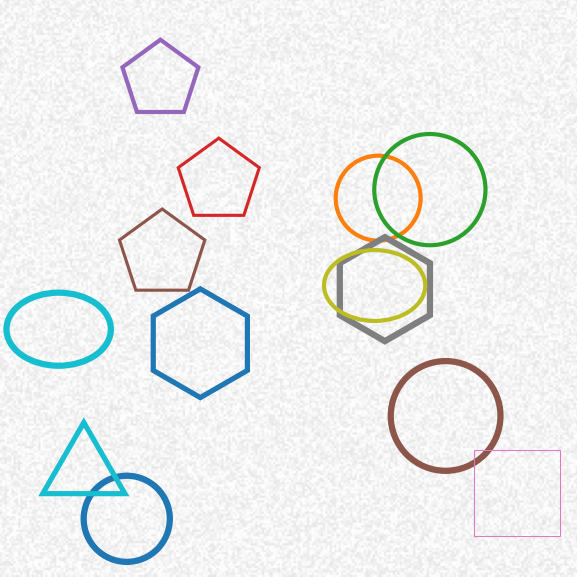[{"shape": "circle", "thickness": 3, "radius": 0.37, "center": [0.219, 0.101]}, {"shape": "hexagon", "thickness": 2.5, "radius": 0.47, "center": [0.347, 0.405]}, {"shape": "circle", "thickness": 2, "radius": 0.37, "center": [0.655, 0.656]}, {"shape": "circle", "thickness": 2, "radius": 0.48, "center": [0.744, 0.671]}, {"shape": "pentagon", "thickness": 1.5, "radius": 0.37, "center": [0.379, 0.686]}, {"shape": "pentagon", "thickness": 2, "radius": 0.35, "center": [0.278, 0.861]}, {"shape": "pentagon", "thickness": 1.5, "radius": 0.39, "center": [0.281, 0.56]}, {"shape": "circle", "thickness": 3, "radius": 0.47, "center": [0.772, 0.279]}, {"shape": "square", "thickness": 0.5, "radius": 0.37, "center": [0.895, 0.146]}, {"shape": "hexagon", "thickness": 3, "radius": 0.45, "center": [0.666, 0.498]}, {"shape": "oval", "thickness": 2, "radius": 0.44, "center": [0.649, 0.505]}, {"shape": "triangle", "thickness": 2.5, "radius": 0.41, "center": [0.145, 0.185]}, {"shape": "oval", "thickness": 3, "radius": 0.45, "center": [0.102, 0.429]}]